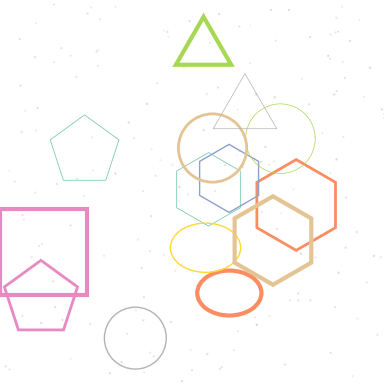[{"shape": "hexagon", "thickness": 0.5, "radius": 0.48, "center": [0.542, 0.508]}, {"shape": "pentagon", "thickness": 0.5, "radius": 0.47, "center": [0.22, 0.608]}, {"shape": "hexagon", "thickness": 2, "radius": 0.59, "center": [0.769, 0.468]}, {"shape": "oval", "thickness": 3, "radius": 0.42, "center": [0.596, 0.239]}, {"shape": "hexagon", "thickness": 1, "radius": 0.44, "center": [0.595, 0.537]}, {"shape": "pentagon", "thickness": 2, "radius": 0.5, "center": [0.106, 0.224]}, {"shape": "square", "thickness": 3, "radius": 0.56, "center": [0.113, 0.345]}, {"shape": "circle", "thickness": 0.5, "radius": 0.45, "center": [0.728, 0.64]}, {"shape": "triangle", "thickness": 3, "radius": 0.41, "center": [0.529, 0.873]}, {"shape": "oval", "thickness": 1, "radius": 0.46, "center": [0.534, 0.357]}, {"shape": "hexagon", "thickness": 3, "radius": 0.57, "center": [0.709, 0.375]}, {"shape": "circle", "thickness": 2, "radius": 0.44, "center": [0.552, 0.616]}, {"shape": "triangle", "thickness": 0.5, "radius": 0.48, "center": [0.636, 0.713]}, {"shape": "circle", "thickness": 1, "radius": 0.4, "center": [0.352, 0.122]}]